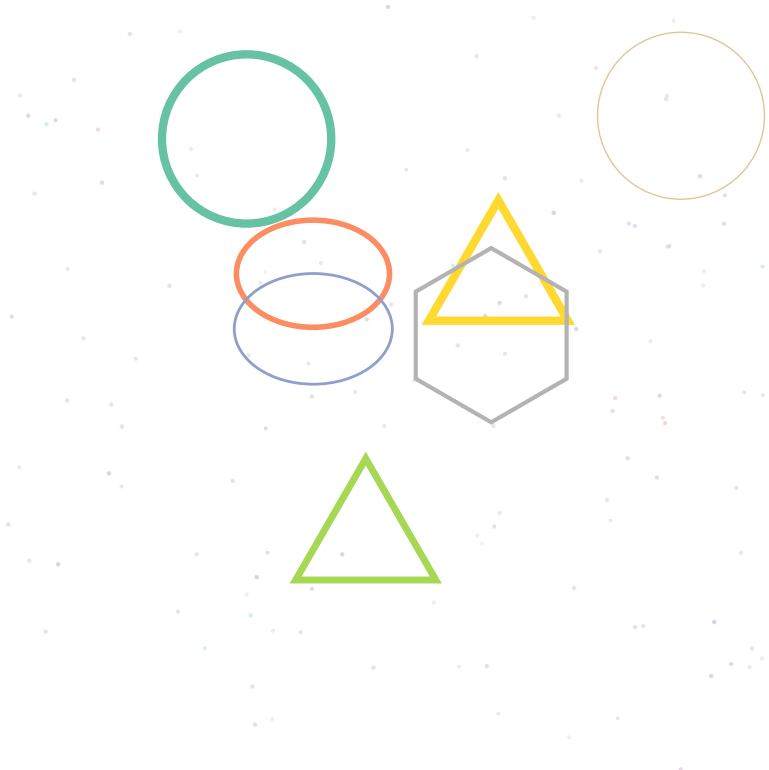[{"shape": "circle", "thickness": 3, "radius": 0.55, "center": [0.32, 0.82]}, {"shape": "oval", "thickness": 2, "radius": 0.5, "center": [0.406, 0.645]}, {"shape": "oval", "thickness": 1, "radius": 0.51, "center": [0.407, 0.573]}, {"shape": "triangle", "thickness": 2.5, "radius": 0.53, "center": [0.475, 0.299]}, {"shape": "triangle", "thickness": 3, "radius": 0.52, "center": [0.647, 0.636]}, {"shape": "circle", "thickness": 0.5, "radius": 0.54, "center": [0.884, 0.85]}, {"shape": "hexagon", "thickness": 1.5, "radius": 0.57, "center": [0.638, 0.565]}]